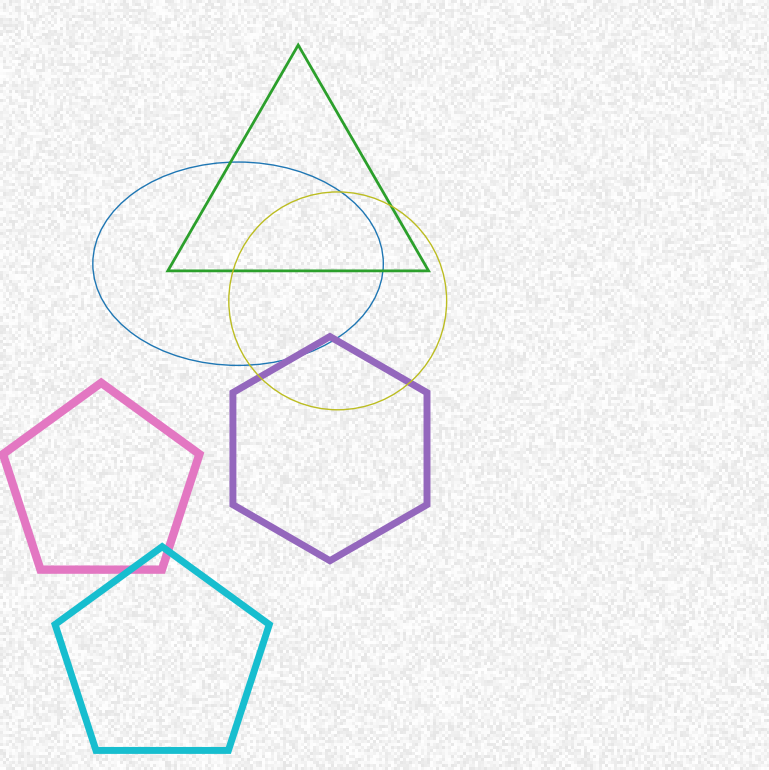[{"shape": "oval", "thickness": 0.5, "radius": 0.94, "center": [0.309, 0.658]}, {"shape": "triangle", "thickness": 1, "radius": 0.98, "center": [0.387, 0.746]}, {"shape": "hexagon", "thickness": 2.5, "radius": 0.73, "center": [0.429, 0.417]}, {"shape": "pentagon", "thickness": 3, "radius": 0.67, "center": [0.131, 0.369]}, {"shape": "circle", "thickness": 0.5, "radius": 0.71, "center": [0.439, 0.609]}, {"shape": "pentagon", "thickness": 2.5, "radius": 0.73, "center": [0.211, 0.144]}]